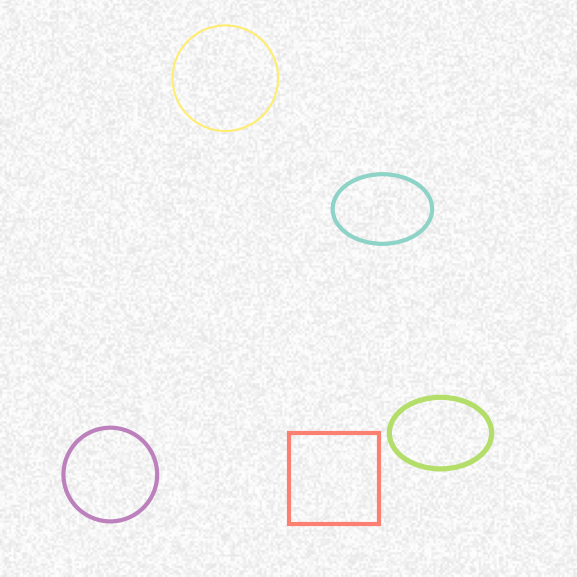[{"shape": "oval", "thickness": 2, "radius": 0.43, "center": [0.662, 0.637]}, {"shape": "square", "thickness": 2, "radius": 0.39, "center": [0.578, 0.17]}, {"shape": "oval", "thickness": 2.5, "radius": 0.44, "center": [0.763, 0.249]}, {"shape": "circle", "thickness": 2, "radius": 0.41, "center": [0.191, 0.177]}, {"shape": "circle", "thickness": 1, "radius": 0.46, "center": [0.39, 0.864]}]